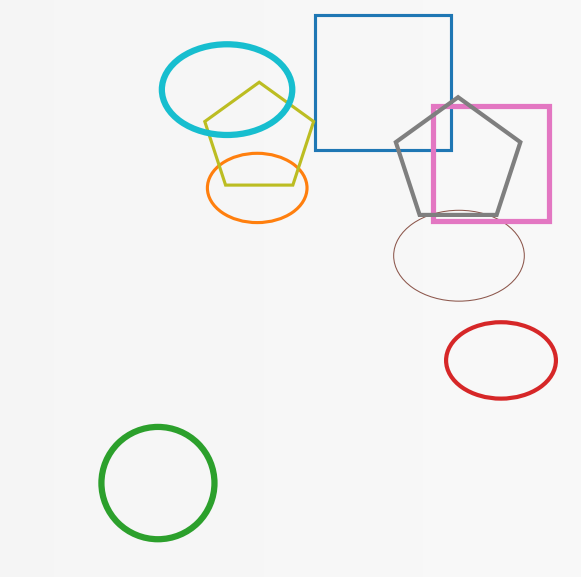[{"shape": "square", "thickness": 1.5, "radius": 0.59, "center": [0.659, 0.856]}, {"shape": "oval", "thickness": 1.5, "radius": 0.43, "center": [0.443, 0.674]}, {"shape": "circle", "thickness": 3, "radius": 0.49, "center": [0.272, 0.163]}, {"shape": "oval", "thickness": 2, "radius": 0.47, "center": [0.862, 0.375]}, {"shape": "oval", "thickness": 0.5, "radius": 0.56, "center": [0.79, 0.556]}, {"shape": "square", "thickness": 2.5, "radius": 0.5, "center": [0.845, 0.716]}, {"shape": "pentagon", "thickness": 2, "radius": 0.56, "center": [0.788, 0.718]}, {"shape": "pentagon", "thickness": 1.5, "radius": 0.49, "center": [0.446, 0.758]}, {"shape": "oval", "thickness": 3, "radius": 0.56, "center": [0.391, 0.844]}]